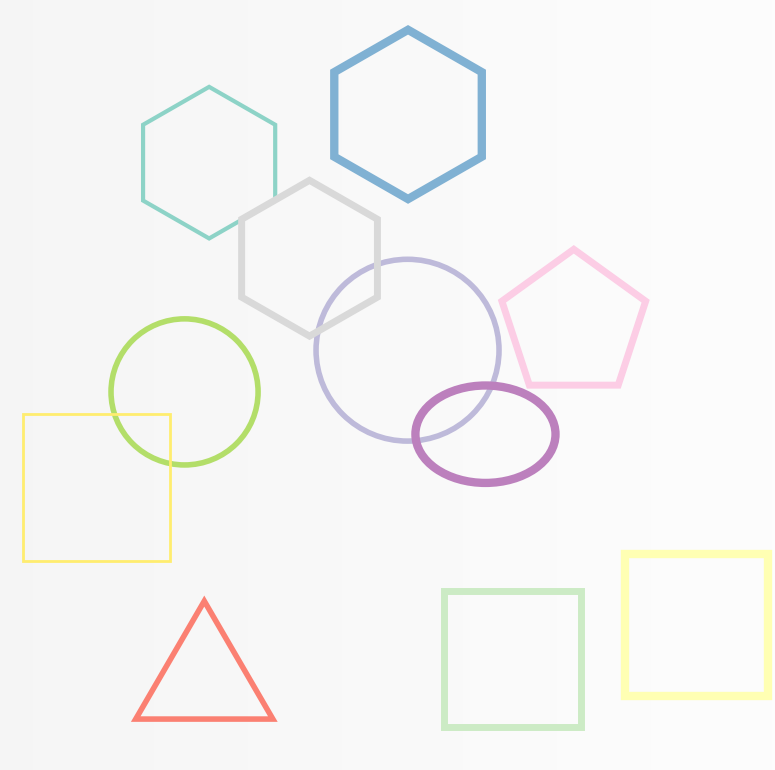[{"shape": "hexagon", "thickness": 1.5, "radius": 0.49, "center": [0.27, 0.789]}, {"shape": "square", "thickness": 3, "radius": 0.46, "center": [0.899, 0.188]}, {"shape": "circle", "thickness": 2, "radius": 0.59, "center": [0.526, 0.545]}, {"shape": "triangle", "thickness": 2, "radius": 0.51, "center": [0.264, 0.117]}, {"shape": "hexagon", "thickness": 3, "radius": 0.55, "center": [0.527, 0.851]}, {"shape": "circle", "thickness": 2, "radius": 0.47, "center": [0.238, 0.491]}, {"shape": "pentagon", "thickness": 2.5, "radius": 0.49, "center": [0.74, 0.579]}, {"shape": "hexagon", "thickness": 2.5, "radius": 0.51, "center": [0.399, 0.665]}, {"shape": "oval", "thickness": 3, "radius": 0.45, "center": [0.626, 0.436]}, {"shape": "square", "thickness": 2.5, "radius": 0.44, "center": [0.661, 0.144]}, {"shape": "square", "thickness": 1, "radius": 0.48, "center": [0.125, 0.366]}]